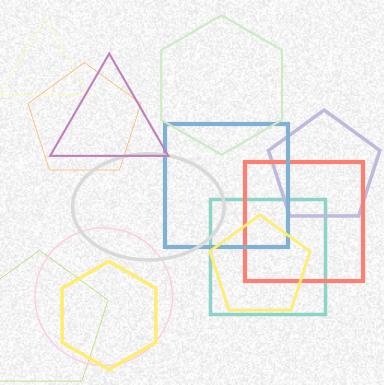[{"shape": "square", "thickness": 2.5, "radius": 0.75, "center": [0.694, 0.335]}, {"shape": "triangle", "thickness": 0.5, "radius": 0.67, "center": [0.116, 0.819]}, {"shape": "pentagon", "thickness": 2.5, "radius": 0.76, "center": [0.842, 0.562]}, {"shape": "square", "thickness": 3, "radius": 0.77, "center": [0.79, 0.424]}, {"shape": "square", "thickness": 3, "radius": 0.8, "center": [0.588, 0.518]}, {"shape": "pentagon", "thickness": 0.5, "radius": 0.77, "center": [0.219, 0.683]}, {"shape": "pentagon", "thickness": 0.5, "radius": 0.94, "center": [0.102, 0.162]}, {"shape": "circle", "thickness": 1, "radius": 0.89, "center": [0.269, 0.229]}, {"shape": "oval", "thickness": 2.5, "radius": 0.98, "center": [0.385, 0.463]}, {"shape": "triangle", "thickness": 1.5, "radius": 0.89, "center": [0.284, 0.684]}, {"shape": "hexagon", "thickness": 1.5, "radius": 0.91, "center": [0.576, 0.779]}, {"shape": "hexagon", "thickness": 2.5, "radius": 0.7, "center": [0.283, 0.181]}, {"shape": "pentagon", "thickness": 2, "radius": 0.68, "center": [0.675, 0.305]}]